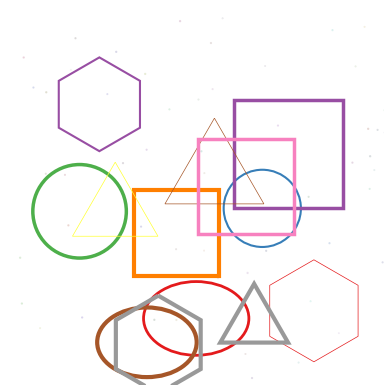[{"shape": "oval", "thickness": 2, "radius": 0.68, "center": [0.51, 0.173]}, {"shape": "hexagon", "thickness": 0.5, "radius": 0.66, "center": [0.815, 0.193]}, {"shape": "circle", "thickness": 1.5, "radius": 0.5, "center": [0.681, 0.459]}, {"shape": "circle", "thickness": 2.5, "radius": 0.61, "center": [0.207, 0.451]}, {"shape": "square", "thickness": 2.5, "radius": 0.7, "center": [0.749, 0.6]}, {"shape": "hexagon", "thickness": 1.5, "radius": 0.61, "center": [0.258, 0.729]}, {"shape": "square", "thickness": 3, "radius": 0.56, "center": [0.458, 0.395]}, {"shape": "triangle", "thickness": 0.5, "radius": 0.64, "center": [0.299, 0.451]}, {"shape": "oval", "thickness": 3, "radius": 0.65, "center": [0.382, 0.111]}, {"shape": "triangle", "thickness": 0.5, "radius": 0.74, "center": [0.557, 0.545]}, {"shape": "square", "thickness": 2.5, "radius": 0.62, "center": [0.639, 0.515]}, {"shape": "hexagon", "thickness": 3, "radius": 0.64, "center": [0.411, 0.105]}, {"shape": "triangle", "thickness": 3, "radius": 0.51, "center": [0.66, 0.161]}]